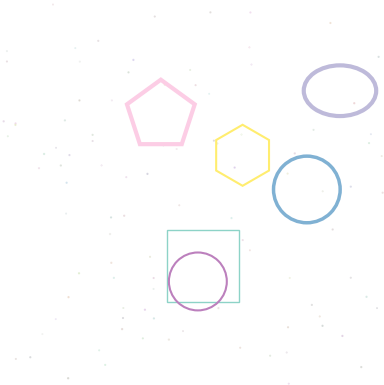[{"shape": "square", "thickness": 1, "radius": 0.47, "center": [0.527, 0.309]}, {"shape": "oval", "thickness": 3, "radius": 0.47, "center": [0.883, 0.764]}, {"shape": "circle", "thickness": 2.5, "radius": 0.43, "center": [0.797, 0.508]}, {"shape": "pentagon", "thickness": 3, "radius": 0.46, "center": [0.418, 0.7]}, {"shape": "circle", "thickness": 1.5, "radius": 0.38, "center": [0.514, 0.269]}, {"shape": "hexagon", "thickness": 1.5, "radius": 0.4, "center": [0.63, 0.597]}]